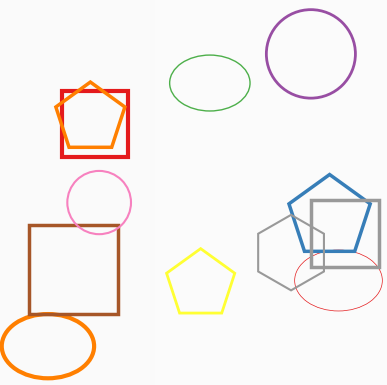[{"shape": "square", "thickness": 3, "radius": 0.43, "center": [0.244, 0.677]}, {"shape": "oval", "thickness": 0.5, "radius": 0.57, "center": [0.874, 0.271]}, {"shape": "pentagon", "thickness": 2.5, "radius": 0.55, "center": [0.851, 0.436]}, {"shape": "oval", "thickness": 1, "radius": 0.52, "center": [0.542, 0.784]}, {"shape": "circle", "thickness": 2, "radius": 0.57, "center": [0.802, 0.86]}, {"shape": "pentagon", "thickness": 2.5, "radius": 0.47, "center": [0.233, 0.693]}, {"shape": "oval", "thickness": 3, "radius": 0.6, "center": [0.124, 0.101]}, {"shape": "pentagon", "thickness": 2, "radius": 0.46, "center": [0.518, 0.262]}, {"shape": "square", "thickness": 2.5, "radius": 0.58, "center": [0.189, 0.3]}, {"shape": "circle", "thickness": 1.5, "radius": 0.41, "center": [0.256, 0.474]}, {"shape": "hexagon", "thickness": 1.5, "radius": 0.49, "center": [0.751, 0.344]}, {"shape": "square", "thickness": 2.5, "radius": 0.44, "center": [0.891, 0.393]}]